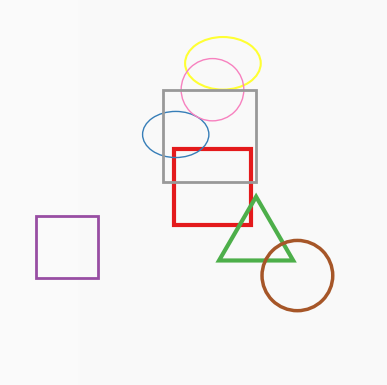[{"shape": "square", "thickness": 3, "radius": 0.49, "center": [0.548, 0.515]}, {"shape": "oval", "thickness": 1, "radius": 0.43, "center": [0.453, 0.651]}, {"shape": "triangle", "thickness": 3, "radius": 0.55, "center": [0.661, 0.379]}, {"shape": "square", "thickness": 2, "radius": 0.4, "center": [0.173, 0.357]}, {"shape": "oval", "thickness": 1.5, "radius": 0.49, "center": [0.575, 0.836]}, {"shape": "circle", "thickness": 2.5, "radius": 0.46, "center": [0.767, 0.284]}, {"shape": "circle", "thickness": 1, "radius": 0.4, "center": [0.548, 0.767]}, {"shape": "square", "thickness": 2, "radius": 0.6, "center": [0.541, 0.647]}]